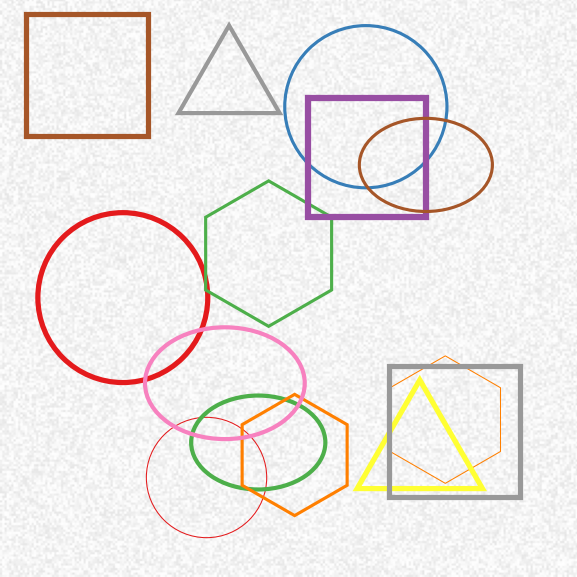[{"shape": "circle", "thickness": 0.5, "radius": 0.52, "center": [0.358, 0.172]}, {"shape": "circle", "thickness": 2.5, "radius": 0.74, "center": [0.213, 0.484]}, {"shape": "circle", "thickness": 1.5, "radius": 0.7, "center": [0.634, 0.814]}, {"shape": "hexagon", "thickness": 1.5, "radius": 0.63, "center": [0.465, 0.56]}, {"shape": "oval", "thickness": 2, "radius": 0.58, "center": [0.447, 0.233]}, {"shape": "square", "thickness": 3, "radius": 0.51, "center": [0.636, 0.726]}, {"shape": "hexagon", "thickness": 1.5, "radius": 0.52, "center": [0.51, 0.211]}, {"shape": "hexagon", "thickness": 0.5, "radius": 0.55, "center": [0.771, 0.273]}, {"shape": "triangle", "thickness": 2.5, "radius": 0.63, "center": [0.727, 0.216]}, {"shape": "oval", "thickness": 1.5, "radius": 0.58, "center": [0.737, 0.714]}, {"shape": "square", "thickness": 2.5, "radius": 0.53, "center": [0.151, 0.869]}, {"shape": "oval", "thickness": 2, "radius": 0.69, "center": [0.389, 0.336]}, {"shape": "triangle", "thickness": 2, "radius": 0.51, "center": [0.397, 0.854]}, {"shape": "square", "thickness": 2.5, "radius": 0.57, "center": [0.787, 0.252]}]